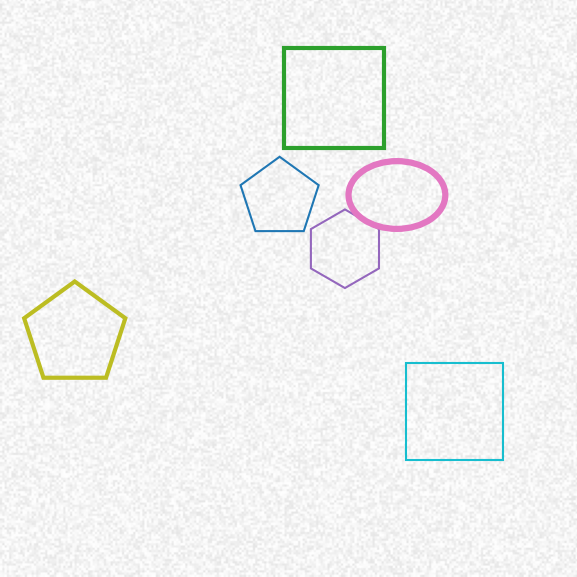[{"shape": "pentagon", "thickness": 1, "radius": 0.36, "center": [0.484, 0.657]}, {"shape": "square", "thickness": 2, "radius": 0.43, "center": [0.578, 0.829]}, {"shape": "hexagon", "thickness": 1, "radius": 0.34, "center": [0.597, 0.568]}, {"shape": "oval", "thickness": 3, "radius": 0.42, "center": [0.687, 0.661]}, {"shape": "pentagon", "thickness": 2, "radius": 0.46, "center": [0.129, 0.42]}, {"shape": "square", "thickness": 1, "radius": 0.42, "center": [0.787, 0.287]}]